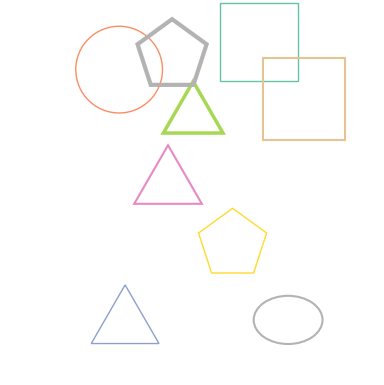[{"shape": "square", "thickness": 1, "radius": 0.51, "center": [0.672, 0.891]}, {"shape": "circle", "thickness": 1, "radius": 0.56, "center": [0.309, 0.819]}, {"shape": "triangle", "thickness": 1, "radius": 0.51, "center": [0.325, 0.158]}, {"shape": "triangle", "thickness": 1.5, "radius": 0.51, "center": [0.436, 0.521]}, {"shape": "triangle", "thickness": 2.5, "radius": 0.45, "center": [0.502, 0.699]}, {"shape": "pentagon", "thickness": 1, "radius": 0.46, "center": [0.604, 0.366]}, {"shape": "square", "thickness": 1.5, "radius": 0.53, "center": [0.789, 0.742]}, {"shape": "pentagon", "thickness": 3, "radius": 0.47, "center": [0.447, 0.856]}, {"shape": "oval", "thickness": 1.5, "radius": 0.45, "center": [0.748, 0.169]}]